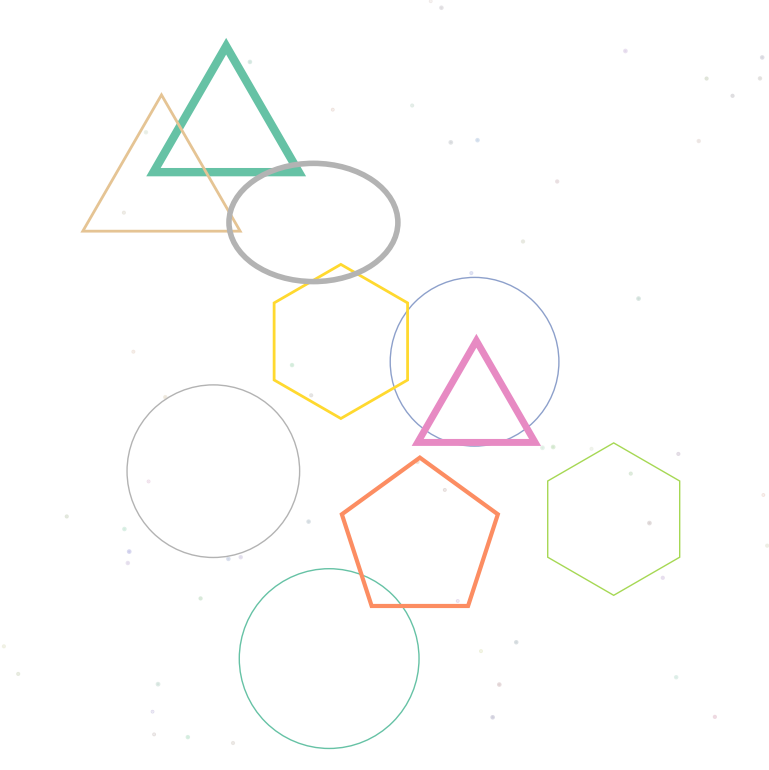[{"shape": "circle", "thickness": 0.5, "radius": 0.58, "center": [0.427, 0.145]}, {"shape": "triangle", "thickness": 3, "radius": 0.55, "center": [0.294, 0.831]}, {"shape": "pentagon", "thickness": 1.5, "radius": 0.53, "center": [0.545, 0.299]}, {"shape": "circle", "thickness": 0.5, "radius": 0.55, "center": [0.616, 0.53]}, {"shape": "triangle", "thickness": 2.5, "radius": 0.44, "center": [0.619, 0.469]}, {"shape": "hexagon", "thickness": 0.5, "radius": 0.49, "center": [0.797, 0.326]}, {"shape": "hexagon", "thickness": 1, "radius": 0.5, "center": [0.443, 0.557]}, {"shape": "triangle", "thickness": 1, "radius": 0.59, "center": [0.21, 0.759]}, {"shape": "circle", "thickness": 0.5, "radius": 0.56, "center": [0.277, 0.388]}, {"shape": "oval", "thickness": 2, "radius": 0.55, "center": [0.407, 0.711]}]